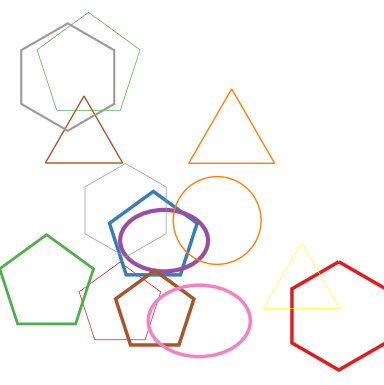[{"shape": "hexagon", "thickness": 2.5, "radius": 0.7, "center": [0.88, 0.18]}, {"shape": "pentagon", "thickness": 0.5, "radius": 0.56, "center": [0.311, 0.208]}, {"shape": "pentagon", "thickness": 2.5, "radius": 0.6, "center": [0.398, 0.383]}, {"shape": "pentagon", "thickness": 2, "radius": 0.64, "center": [0.121, 0.262]}, {"shape": "pentagon", "thickness": 0.5, "radius": 0.7, "center": [0.23, 0.827]}, {"shape": "oval", "thickness": 3, "radius": 0.57, "center": [0.426, 0.375]}, {"shape": "triangle", "thickness": 1, "radius": 0.64, "center": [0.602, 0.64]}, {"shape": "circle", "thickness": 1, "radius": 0.57, "center": [0.564, 0.427]}, {"shape": "triangle", "thickness": 0.5, "radius": 0.57, "center": [0.784, 0.256]}, {"shape": "triangle", "thickness": 1, "radius": 0.58, "center": [0.218, 0.635]}, {"shape": "pentagon", "thickness": 2.5, "radius": 0.53, "center": [0.402, 0.19]}, {"shape": "oval", "thickness": 2.5, "radius": 0.66, "center": [0.518, 0.167]}, {"shape": "hexagon", "thickness": 1.5, "radius": 0.7, "center": [0.176, 0.8]}, {"shape": "hexagon", "thickness": 0.5, "radius": 0.61, "center": [0.326, 0.454]}]